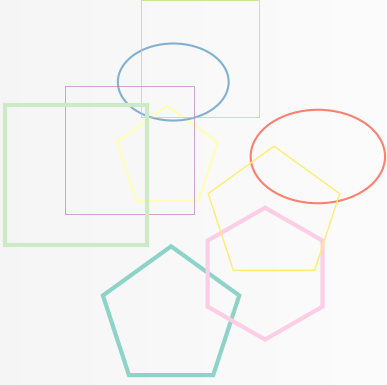[{"shape": "pentagon", "thickness": 3, "radius": 0.92, "center": [0.441, 0.175]}, {"shape": "pentagon", "thickness": 1.5, "radius": 0.68, "center": [0.432, 0.589]}, {"shape": "oval", "thickness": 1.5, "radius": 0.87, "center": [0.82, 0.593]}, {"shape": "oval", "thickness": 1.5, "radius": 0.71, "center": [0.447, 0.787]}, {"shape": "square", "thickness": 0.5, "radius": 0.76, "center": [0.517, 0.849]}, {"shape": "hexagon", "thickness": 3, "radius": 0.86, "center": [0.684, 0.289]}, {"shape": "square", "thickness": 0.5, "radius": 0.83, "center": [0.334, 0.61]}, {"shape": "square", "thickness": 3, "radius": 0.91, "center": [0.196, 0.546]}, {"shape": "pentagon", "thickness": 1, "radius": 0.89, "center": [0.707, 0.442]}]